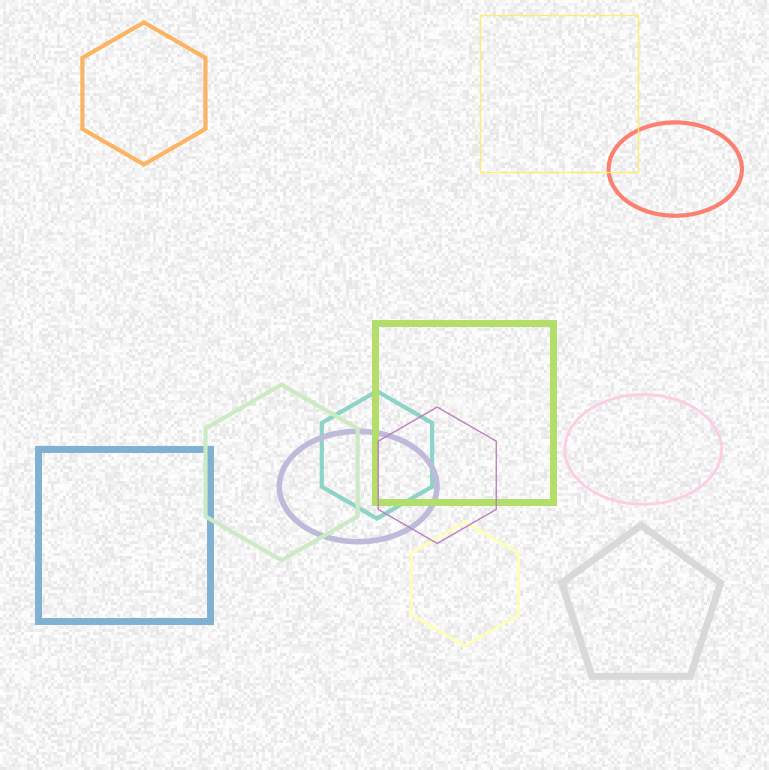[{"shape": "hexagon", "thickness": 1.5, "radius": 0.41, "center": [0.49, 0.409]}, {"shape": "hexagon", "thickness": 1, "radius": 0.4, "center": [0.604, 0.242]}, {"shape": "oval", "thickness": 2, "radius": 0.51, "center": [0.465, 0.368]}, {"shape": "oval", "thickness": 1.5, "radius": 0.43, "center": [0.877, 0.78]}, {"shape": "square", "thickness": 2.5, "radius": 0.56, "center": [0.161, 0.305]}, {"shape": "hexagon", "thickness": 1.5, "radius": 0.46, "center": [0.187, 0.879]}, {"shape": "square", "thickness": 2.5, "radius": 0.58, "center": [0.603, 0.464]}, {"shape": "oval", "thickness": 1, "radius": 0.51, "center": [0.835, 0.416]}, {"shape": "pentagon", "thickness": 2.5, "radius": 0.54, "center": [0.833, 0.209]}, {"shape": "hexagon", "thickness": 0.5, "radius": 0.44, "center": [0.568, 0.383]}, {"shape": "hexagon", "thickness": 1.5, "radius": 0.57, "center": [0.366, 0.386]}, {"shape": "square", "thickness": 0.5, "radius": 0.51, "center": [0.726, 0.878]}]